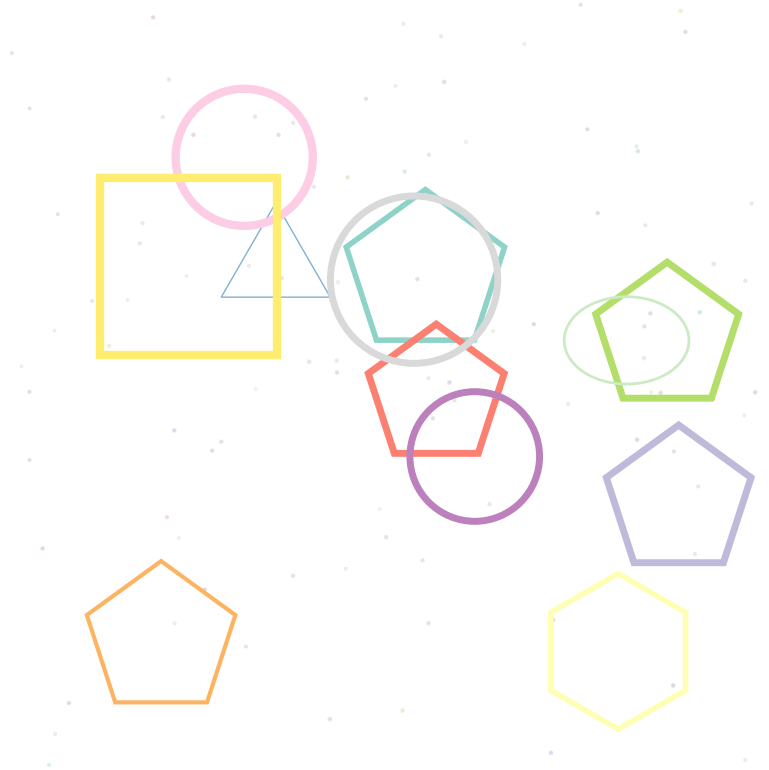[{"shape": "pentagon", "thickness": 2, "radius": 0.54, "center": [0.552, 0.646]}, {"shape": "hexagon", "thickness": 2, "radius": 0.51, "center": [0.803, 0.154]}, {"shape": "pentagon", "thickness": 2.5, "radius": 0.49, "center": [0.881, 0.349]}, {"shape": "pentagon", "thickness": 2.5, "radius": 0.46, "center": [0.567, 0.486]}, {"shape": "triangle", "thickness": 0.5, "radius": 0.41, "center": [0.358, 0.655]}, {"shape": "pentagon", "thickness": 1.5, "radius": 0.51, "center": [0.209, 0.17]}, {"shape": "pentagon", "thickness": 2.5, "radius": 0.49, "center": [0.866, 0.562]}, {"shape": "circle", "thickness": 3, "radius": 0.45, "center": [0.317, 0.796]}, {"shape": "circle", "thickness": 2.5, "radius": 0.54, "center": [0.538, 0.637]}, {"shape": "circle", "thickness": 2.5, "radius": 0.42, "center": [0.617, 0.407]}, {"shape": "oval", "thickness": 1, "radius": 0.41, "center": [0.814, 0.558]}, {"shape": "square", "thickness": 3, "radius": 0.57, "center": [0.244, 0.654]}]